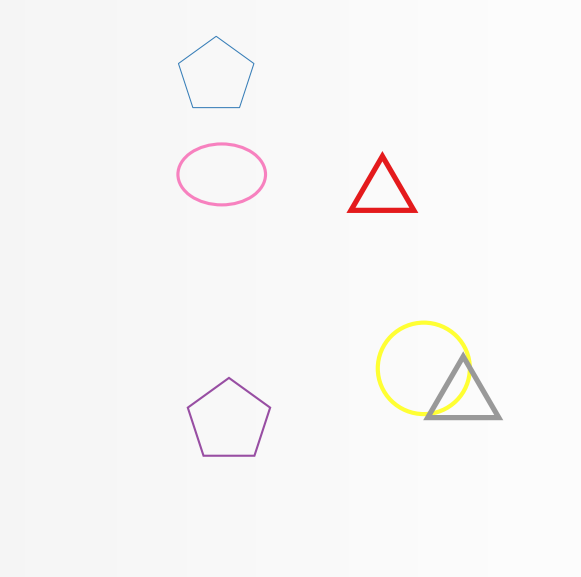[{"shape": "triangle", "thickness": 2.5, "radius": 0.31, "center": [0.658, 0.666]}, {"shape": "pentagon", "thickness": 0.5, "radius": 0.34, "center": [0.372, 0.868]}, {"shape": "pentagon", "thickness": 1, "radius": 0.37, "center": [0.394, 0.27]}, {"shape": "circle", "thickness": 2, "radius": 0.4, "center": [0.729, 0.361]}, {"shape": "oval", "thickness": 1.5, "radius": 0.38, "center": [0.381, 0.697]}, {"shape": "triangle", "thickness": 2.5, "radius": 0.35, "center": [0.797, 0.311]}]